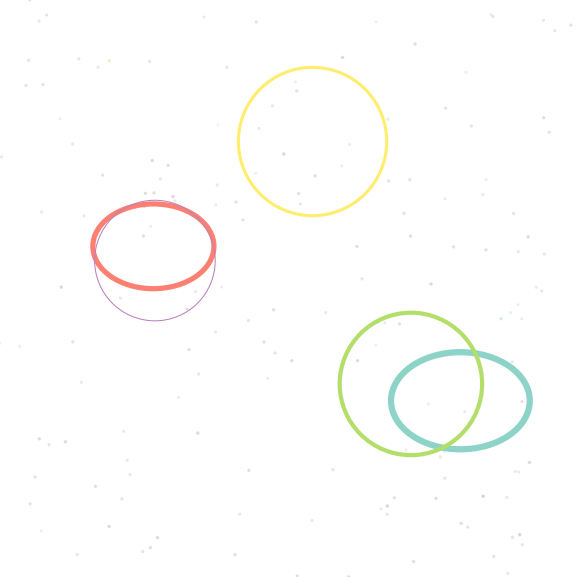[{"shape": "oval", "thickness": 3, "radius": 0.6, "center": [0.797, 0.305]}, {"shape": "oval", "thickness": 2.5, "radius": 0.52, "center": [0.266, 0.573]}, {"shape": "circle", "thickness": 2, "radius": 0.62, "center": [0.712, 0.334]}, {"shape": "circle", "thickness": 0.5, "radius": 0.52, "center": [0.268, 0.548]}, {"shape": "circle", "thickness": 1.5, "radius": 0.64, "center": [0.541, 0.754]}]